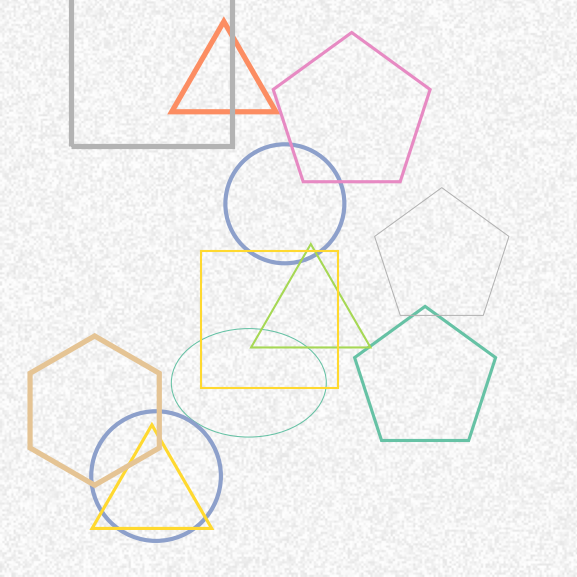[{"shape": "pentagon", "thickness": 1.5, "radius": 0.64, "center": [0.736, 0.34]}, {"shape": "oval", "thickness": 0.5, "radius": 0.67, "center": [0.431, 0.336]}, {"shape": "triangle", "thickness": 2.5, "radius": 0.52, "center": [0.388, 0.858]}, {"shape": "circle", "thickness": 2, "radius": 0.56, "center": [0.27, 0.175]}, {"shape": "circle", "thickness": 2, "radius": 0.52, "center": [0.493, 0.646]}, {"shape": "pentagon", "thickness": 1.5, "radius": 0.71, "center": [0.609, 0.8]}, {"shape": "triangle", "thickness": 1, "radius": 0.6, "center": [0.538, 0.457]}, {"shape": "square", "thickness": 1, "radius": 0.59, "center": [0.467, 0.446]}, {"shape": "triangle", "thickness": 1.5, "radius": 0.6, "center": [0.263, 0.144]}, {"shape": "hexagon", "thickness": 2.5, "radius": 0.65, "center": [0.164, 0.288]}, {"shape": "square", "thickness": 2.5, "radius": 0.7, "center": [0.262, 0.885]}, {"shape": "pentagon", "thickness": 0.5, "radius": 0.61, "center": [0.765, 0.552]}]